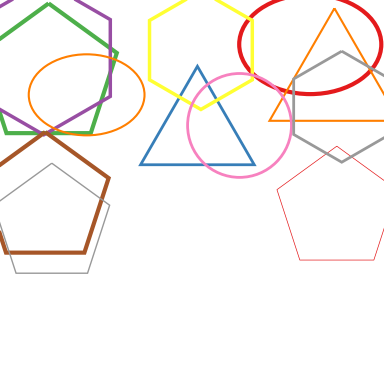[{"shape": "oval", "thickness": 3, "radius": 0.92, "center": [0.806, 0.885]}, {"shape": "pentagon", "thickness": 0.5, "radius": 0.82, "center": [0.875, 0.457]}, {"shape": "triangle", "thickness": 2, "radius": 0.85, "center": [0.513, 0.657]}, {"shape": "pentagon", "thickness": 3, "radius": 0.93, "center": [0.126, 0.805]}, {"shape": "hexagon", "thickness": 2.5, "radius": 1.0, "center": [0.114, 0.849]}, {"shape": "oval", "thickness": 1.5, "radius": 0.75, "center": [0.225, 0.754]}, {"shape": "triangle", "thickness": 1.5, "radius": 0.97, "center": [0.869, 0.784]}, {"shape": "hexagon", "thickness": 2.5, "radius": 0.77, "center": [0.522, 0.87]}, {"shape": "pentagon", "thickness": 3, "radius": 0.87, "center": [0.117, 0.484]}, {"shape": "circle", "thickness": 2, "radius": 0.67, "center": [0.622, 0.674]}, {"shape": "hexagon", "thickness": 2, "radius": 0.72, "center": [0.888, 0.723]}, {"shape": "pentagon", "thickness": 1, "radius": 0.79, "center": [0.135, 0.418]}]